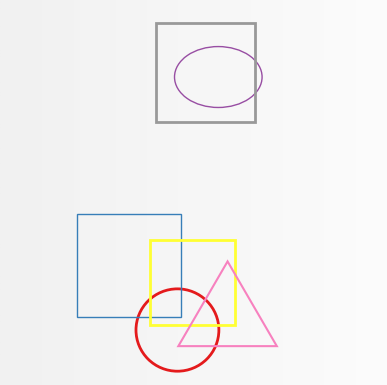[{"shape": "circle", "thickness": 2, "radius": 0.53, "center": [0.458, 0.143]}, {"shape": "square", "thickness": 1, "radius": 0.67, "center": [0.333, 0.31]}, {"shape": "oval", "thickness": 1, "radius": 0.57, "center": [0.563, 0.8]}, {"shape": "square", "thickness": 2, "radius": 0.55, "center": [0.497, 0.267]}, {"shape": "triangle", "thickness": 1.5, "radius": 0.73, "center": [0.587, 0.174]}, {"shape": "square", "thickness": 2, "radius": 0.64, "center": [0.53, 0.813]}]